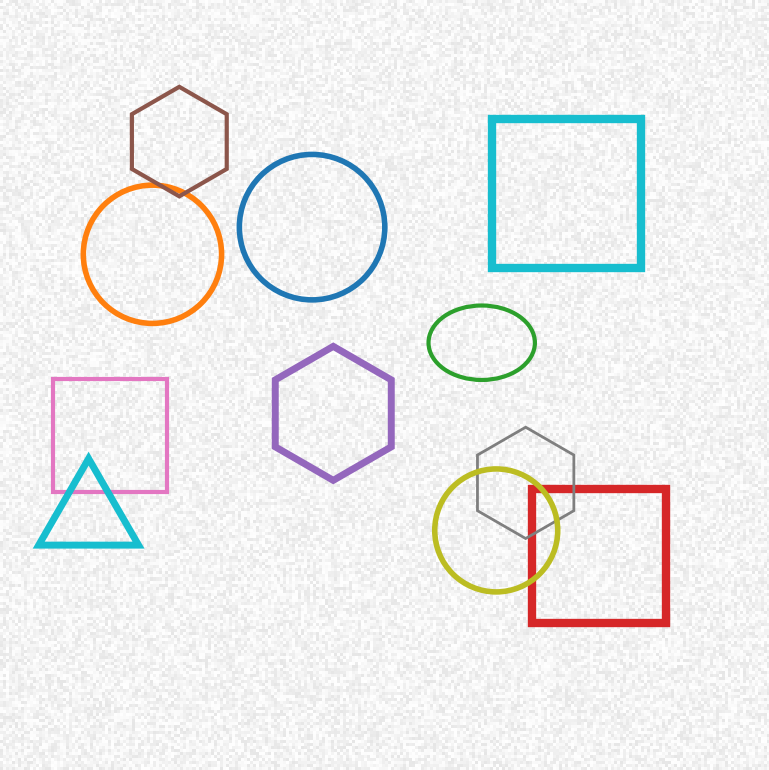[{"shape": "circle", "thickness": 2, "radius": 0.47, "center": [0.405, 0.705]}, {"shape": "circle", "thickness": 2, "radius": 0.45, "center": [0.198, 0.67]}, {"shape": "oval", "thickness": 1.5, "radius": 0.35, "center": [0.626, 0.555]}, {"shape": "square", "thickness": 3, "radius": 0.44, "center": [0.778, 0.278]}, {"shape": "hexagon", "thickness": 2.5, "radius": 0.43, "center": [0.433, 0.463]}, {"shape": "hexagon", "thickness": 1.5, "radius": 0.36, "center": [0.233, 0.816]}, {"shape": "square", "thickness": 1.5, "radius": 0.37, "center": [0.143, 0.434]}, {"shape": "hexagon", "thickness": 1, "radius": 0.36, "center": [0.683, 0.373]}, {"shape": "circle", "thickness": 2, "radius": 0.4, "center": [0.644, 0.311]}, {"shape": "square", "thickness": 3, "radius": 0.48, "center": [0.735, 0.748]}, {"shape": "triangle", "thickness": 2.5, "radius": 0.37, "center": [0.115, 0.329]}]